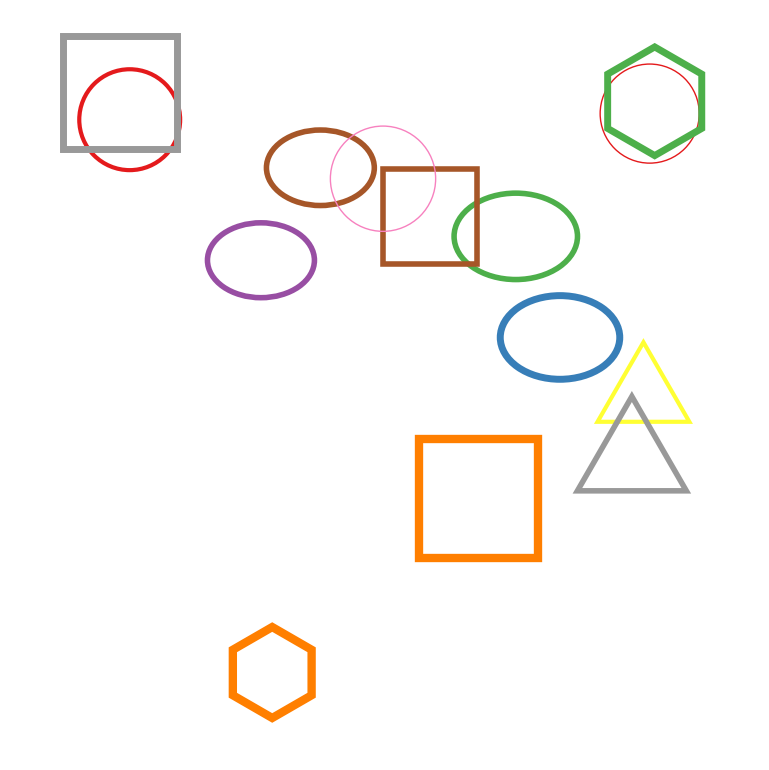[{"shape": "circle", "thickness": 1.5, "radius": 0.33, "center": [0.168, 0.845]}, {"shape": "circle", "thickness": 0.5, "radius": 0.32, "center": [0.844, 0.852]}, {"shape": "oval", "thickness": 2.5, "radius": 0.39, "center": [0.727, 0.562]}, {"shape": "hexagon", "thickness": 2.5, "radius": 0.35, "center": [0.85, 0.868]}, {"shape": "oval", "thickness": 2, "radius": 0.4, "center": [0.67, 0.693]}, {"shape": "oval", "thickness": 2, "radius": 0.35, "center": [0.339, 0.662]}, {"shape": "hexagon", "thickness": 3, "radius": 0.3, "center": [0.354, 0.127]}, {"shape": "square", "thickness": 3, "radius": 0.39, "center": [0.621, 0.353]}, {"shape": "triangle", "thickness": 1.5, "radius": 0.34, "center": [0.836, 0.487]}, {"shape": "oval", "thickness": 2, "radius": 0.35, "center": [0.416, 0.782]}, {"shape": "square", "thickness": 2, "radius": 0.31, "center": [0.559, 0.719]}, {"shape": "circle", "thickness": 0.5, "radius": 0.34, "center": [0.497, 0.768]}, {"shape": "square", "thickness": 2.5, "radius": 0.37, "center": [0.156, 0.88]}, {"shape": "triangle", "thickness": 2, "radius": 0.41, "center": [0.821, 0.403]}]